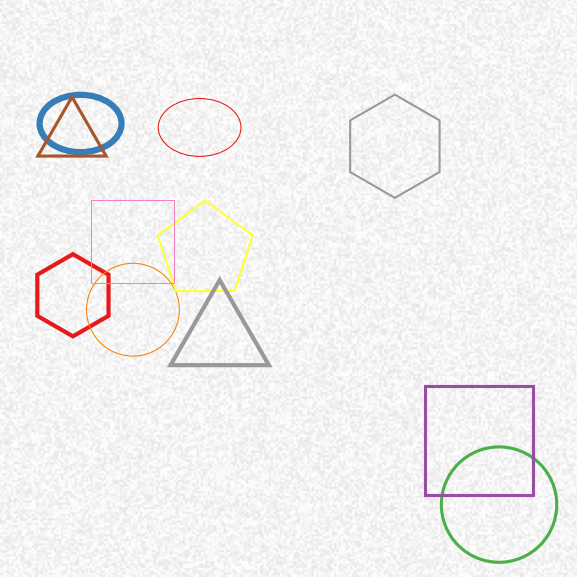[{"shape": "oval", "thickness": 0.5, "radius": 0.36, "center": [0.346, 0.778]}, {"shape": "hexagon", "thickness": 2, "radius": 0.36, "center": [0.126, 0.488]}, {"shape": "oval", "thickness": 3, "radius": 0.35, "center": [0.14, 0.785]}, {"shape": "circle", "thickness": 1.5, "radius": 0.5, "center": [0.864, 0.125]}, {"shape": "square", "thickness": 1.5, "radius": 0.47, "center": [0.83, 0.236]}, {"shape": "circle", "thickness": 0.5, "radius": 0.4, "center": [0.23, 0.463]}, {"shape": "pentagon", "thickness": 1, "radius": 0.43, "center": [0.355, 0.565]}, {"shape": "triangle", "thickness": 1.5, "radius": 0.34, "center": [0.125, 0.763]}, {"shape": "square", "thickness": 0.5, "radius": 0.36, "center": [0.229, 0.581]}, {"shape": "hexagon", "thickness": 1, "radius": 0.45, "center": [0.684, 0.746]}, {"shape": "triangle", "thickness": 2, "radius": 0.49, "center": [0.38, 0.416]}]